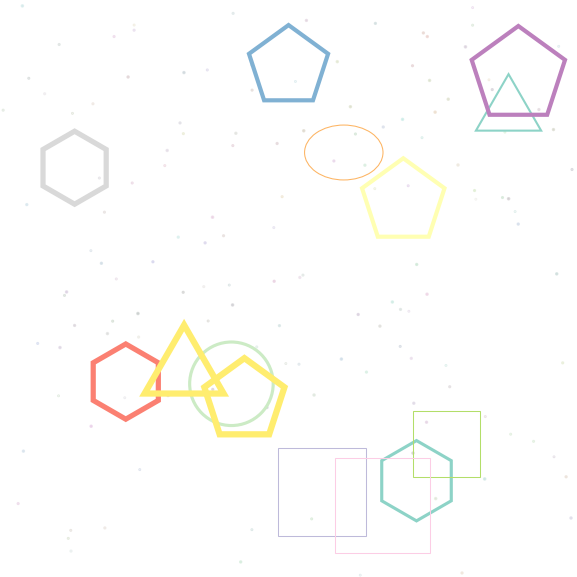[{"shape": "triangle", "thickness": 1, "radius": 0.33, "center": [0.881, 0.806]}, {"shape": "hexagon", "thickness": 1.5, "radius": 0.35, "center": [0.721, 0.167]}, {"shape": "pentagon", "thickness": 2, "radius": 0.38, "center": [0.698, 0.65]}, {"shape": "square", "thickness": 0.5, "radius": 0.38, "center": [0.557, 0.147]}, {"shape": "hexagon", "thickness": 2.5, "radius": 0.33, "center": [0.218, 0.338]}, {"shape": "pentagon", "thickness": 2, "radius": 0.36, "center": [0.5, 0.884]}, {"shape": "oval", "thickness": 0.5, "radius": 0.34, "center": [0.595, 0.735]}, {"shape": "square", "thickness": 0.5, "radius": 0.29, "center": [0.774, 0.23]}, {"shape": "square", "thickness": 0.5, "radius": 0.41, "center": [0.662, 0.124]}, {"shape": "hexagon", "thickness": 2.5, "radius": 0.32, "center": [0.129, 0.709]}, {"shape": "pentagon", "thickness": 2, "radius": 0.42, "center": [0.898, 0.869]}, {"shape": "circle", "thickness": 1.5, "radius": 0.36, "center": [0.401, 0.335]}, {"shape": "pentagon", "thickness": 3, "radius": 0.36, "center": [0.423, 0.306]}, {"shape": "triangle", "thickness": 3, "radius": 0.4, "center": [0.319, 0.357]}]